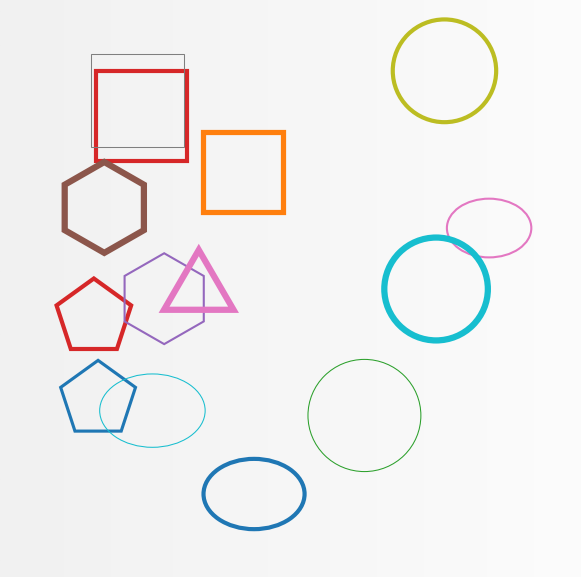[{"shape": "oval", "thickness": 2, "radius": 0.43, "center": [0.437, 0.144]}, {"shape": "pentagon", "thickness": 1.5, "radius": 0.34, "center": [0.169, 0.307]}, {"shape": "square", "thickness": 2.5, "radius": 0.35, "center": [0.418, 0.701]}, {"shape": "circle", "thickness": 0.5, "radius": 0.49, "center": [0.627, 0.28]}, {"shape": "pentagon", "thickness": 2, "radius": 0.34, "center": [0.161, 0.449]}, {"shape": "square", "thickness": 2, "radius": 0.39, "center": [0.243, 0.798]}, {"shape": "hexagon", "thickness": 1, "radius": 0.39, "center": [0.282, 0.482]}, {"shape": "hexagon", "thickness": 3, "radius": 0.39, "center": [0.179, 0.64]}, {"shape": "oval", "thickness": 1, "radius": 0.36, "center": [0.841, 0.604]}, {"shape": "triangle", "thickness": 3, "radius": 0.35, "center": [0.342, 0.497]}, {"shape": "square", "thickness": 0.5, "radius": 0.4, "center": [0.236, 0.825]}, {"shape": "circle", "thickness": 2, "radius": 0.44, "center": [0.765, 0.877]}, {"shape": "circle", "thickness": 3, "radius": 0.45, "center": [0.75, 0.499]}, {"shape": "oval", "thickness": 0.5, "radius": 0.45, "center": [0.262, 0.288]}]